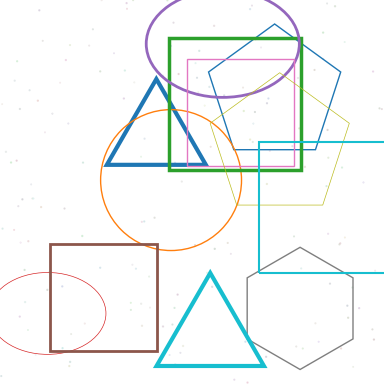[{"shape": "triangle", "thickness": 3, "radius": 0.74, "center": [0.406, 0.646]}, {"shape": "pentagon", "thickness": 1, "radius": 0.9, "center": [0.713, 0.757]}, {"shape": "circle", "thickness": 1, "radius": 0.92, "center": [0.444, 0.532]}, {"shape": "square", "thickness": 2.5, "radius": 0.86, "center": [0.611, 0.731]}, {"shape": "oval", "thickness": 0.5, "radius": 0.76, "center": [0.123, 0.186]}, {"shape": "oval", "thickness": 2, "radius": 0.99, "center": [0.579, 0.886]}, {"shape": "square", "thickness": 2, "radius": 0.69, "center": [0.269, 0.227]}, {"shape": "square", "thickness": 1, "radius": 0.69, "center": [0.626, 0.707]}, {"shape": "hexagon", "thickness": 1, "radius": 0.79, "center": [0.779, 0.199]}, {"shape": "pentagon", "thickness": 0.5, "radius": 0.95, "center": [0.727, 0.621]}, {"shape": "square", "thickness": 1.5, "radius": 0.85, "center": [0.842, 0.462]}, {"shape": "triangle", "thickness": 3, "radius": 0.81, "center": [0.546, 0.13]}]